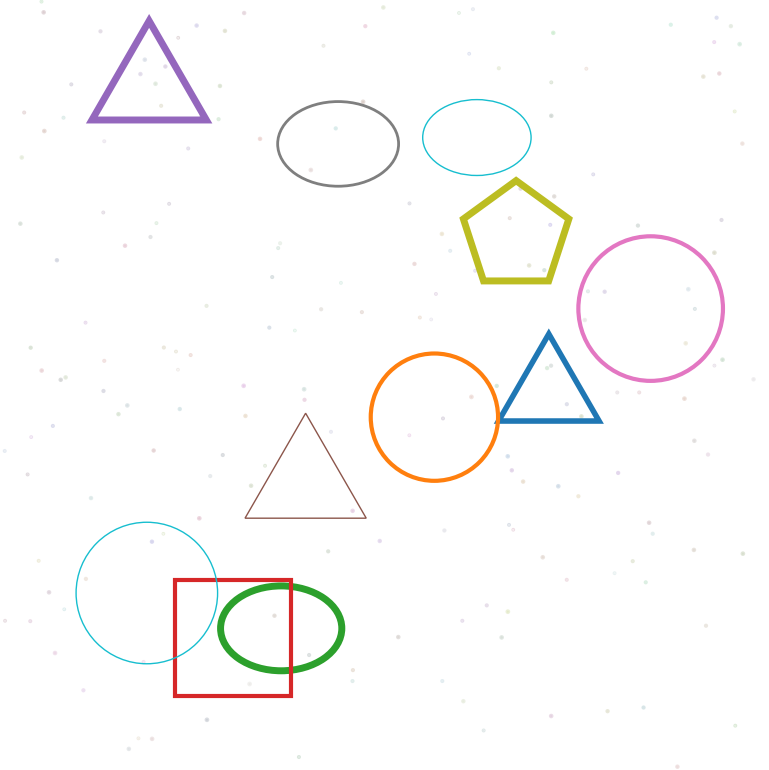[{"shape": "triangle", "thickness": 2, "radius": 0.38, "center": [0.713, 0.491]}, {"shape": "circle", "thickness": 1.5, "radius": 0.41, "center": [0.564, 0.458]}, {"shape": "oval", "thickness": 2.5, "radius": 0.39, "center": [0.365, 0.184]}, {"shape": "square", "thickness": 1.5, "radius": 0.38, "center": [0.302, 0.172]}, {"shape": "triangle", "thickness": 2.5, "radius": 0.43, "center": [0.194, 0.887]}, {"shape": "triangle", "thickness": 0.5, "radius": 0.45, "center": [0.397, 0.372]}, {"shape": "circle", "thickness": 1.5, "radius": 0.47, "center": [0.845, 0.599]}, {"shape": "oval", "thickness": 1, "radius": 0.39, "center": [0.439, 0.813]}, {"shape": "pentagon", "thickness": 2.5, "radius": 0.36, "center": [0.67, 0.693]}, {"shape": "oval", "thickness": 0.5, "radius": 0.35, "center": [0.619, 0.821]}, {"shape": "circle", "thickness": 0.5, "radius": 0.46, "center": [0.191, 0.23]}]